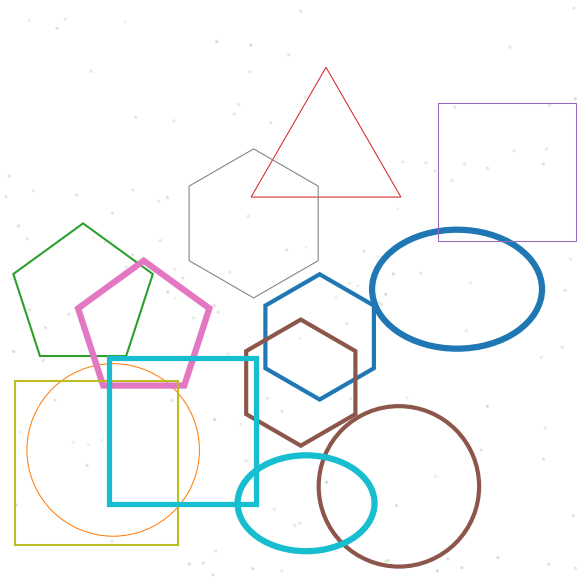[{"shape": "hexagon", "thickness": 2, "radius": 0.54, "center": [0.553, 0.416]}, {"shape": "oval", "thickness": 3, "radius": 0.74, "center": [0.791, 0.498]}, {"shape": "circle", "thickness": 0.5, "radius": 0.75, "center": [0.196, 0.22]}, {"shape": "pentagon", "thickness": 1, "radius": 0.63, "center": [0.144, 0.485]}, {"shape": "triangle", "thickness": 0.5, "radius": 0.75, "center": [0.565, 0.733]}, {"shape": "square", "thickness": 0.5, "radius": 0.6, "center": [0.878, 0.701]}, {"shape": "hexagon", "thickness": 2, "radius": 0.55, "center": [0.521, 0.337]}, {"shape": "circle", "thickness": 2, "radius": 0.69, "center": [0.691, 0.157]}, {"shape": "pentagon", "thickness": 3, "radius": 0.6, "center": [0.249, 0.428]}, {"shape": "hexagon", "thickness": 0.5, "radius": 0.65, "center": [0.439, 0.612]}, {"shape": "square", "thickness": 1, "radius": 0.71, "center": [0.167, 0.198]}, {"shape": "oval", "thickness": 3, "radius": 0.59, "center": [0.53, 0.128]}, {"shape": "square", "thickness": 2.5, "radius": 0.63, "center": [0.316, 0.253]}]